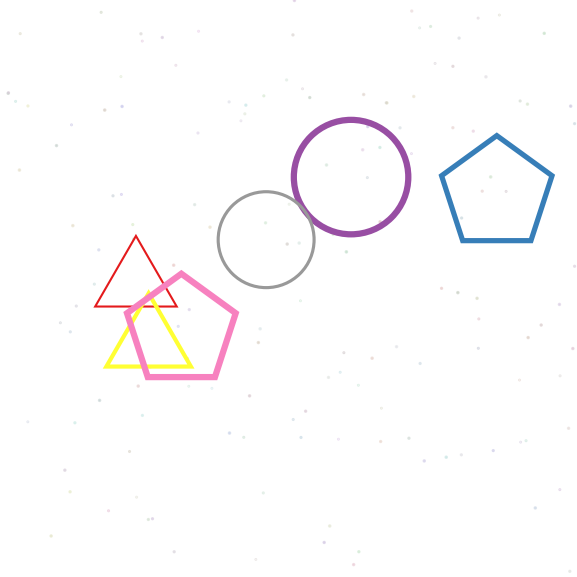[{"shape": "triangle", "thickness": 1, "radius": 0.41, "center": [0.235, 0.509]}, {"shape": "pentagon", "thickness": 2.5, "radius": 0.5, "center": [0.86, 0.664]}, {"shape": "circle", "thickness": 3, "radius": 0.5, "center": [0.608, 0.692]}, {"shape": "triangle", "thickness": 2, "radius": 0.42, "center": [0.257, 0.407]}, {"shape": "pentagon", "thickness": 3, "radius": 0.49, "center": [0.314, 0.426]}, {"shape": "circle", "thickness": 1.5, "radius": 0.42, "center": [0.461, 0.584]}]